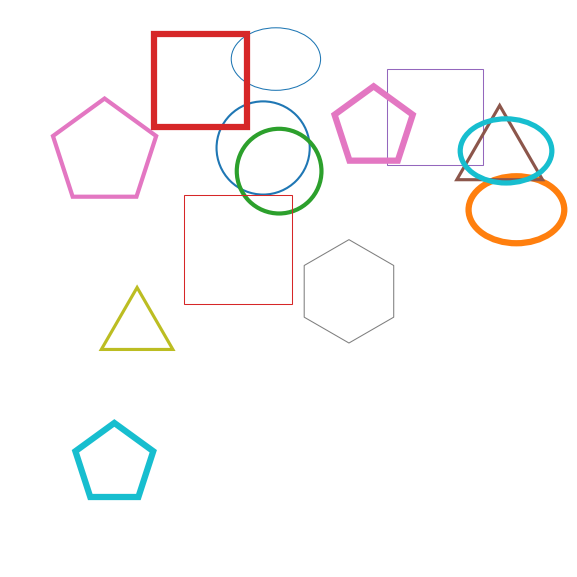[{"shape": "oval", "thickness": 0.5, "radius": 0.39, "center": [0.478, 0.897]}, {"shape": "circle", "thickness": 1, "radius": 0.4, "center": [0.456, 0.743]}, {"shape": "oval", "thickness": 3, "radius": 0.41, "center": [0.894, 0.636]}, {"shape": "circle", "thickness": 2, "radius": 0.37, "center": [0.483, 0.703]}, {"shape": "square", "thickness": 3, "radius": 0.4, "center": [0.348, 0.86]}, {"shape": "square", "thickness": 0.5, "radius": 0.47, "center": [0.412, 0.567]}, {"shape": "square", "thickness": 0.5, "radius": 0.42, "center": [0.753, 0.797]}, {"shape": "triangle", "thickness": 1.5, "radius": 0.43, "center": [0.865, 0.731]}, {"shape": "pentagon", "thickness": 3, "radius": 0.36, "center": [0.647, 0.778]}, {"shape": "pentagon", "thickness": 2, "radius": 0.47, "center": [0.181, 0.735]}, {"shape": "hexagon", "thickness": 0.5, "radius": 0.45, "center": [0.604, 0.495]}, {"shape": "triangle", "thickness": 1.5, "radius": 0.36, "center": [0.237, 0.43]}, {"shape": "oval", "thickness": 2.5, "radius": 0.4, "center": [0.876, 0.738]}, {"shape": "pentagon", "thickness": 3, "radius": 0.35, "center": [0.198, 0.196]}]